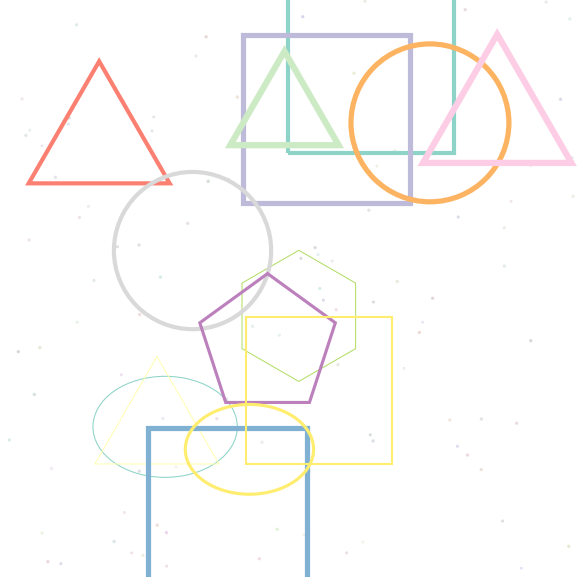[{"shape": "oval", "thickness": 0.5, "radius": 0.62, "center": [0.286, 0.26]}, {"shape": "square", "thickness": 2, "radius": 0.72, "center": [0.642, 0.878]}, {"shape": "triangle", "thickness": 0.5, "radius": 0.62, "center": [0.272, 0.258]}, {"shape": "square", "thickness": 2.5, "radius": 0.73, "center": [0.565, 0.793]}, {"shape": "triangle", "thickness": 2, "radius": 0.7, "center": [0.172, 0.752]}, {"shape": "square", "thickness": 2.5, "radius": 0.69, "center": [0.394, 0.12]}, {"shape": "circle", "thickness": 2.5, "radius": 0.68, "center": [0.744, 0.786]}, {"shape": "hexagon", "thickness": 0.5, "radius": 0.57, "center": [0.517, 0.452]}, {"shape": "triangle", "thickness": 3, "radius": 0.74, "center": [0.861, 0.791]}, {"shape": "circle", "thickness": 2, "radius": 0.68, "center": [0.333, 0.565]}, {"shape": "pentagon", "thickness": 1.5, "radius": 0.62, "center": [0.463, 0.402]}, {"shape": "triangle", "thickness": 3, "radius": 0.54, "center": [0.493, 0.802]}, {"shape": "square", "thickness": 1, "radius": 0.64, "center": [0.552, 0.323]}, {"shape": "oval", "thickness": 1.5, "radius": 0.56, "center": [0.432, 0.221]}]